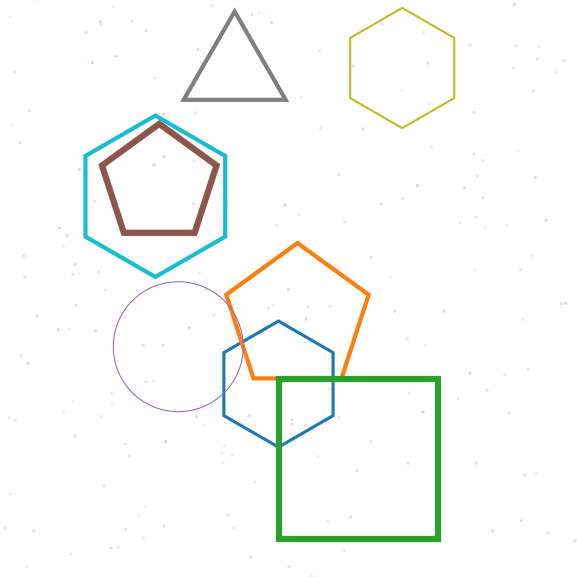[{"shape": "hexagon", "thickness": 1.5, "radius": 0.55, "center": [0.482, 0.334]}, {"shape": "pentagon", "thickness": 2, "radius": 0.65, "center": [0.515, 0.449]}, {"shape": "square", "thickness": 3, "radius": 0.69, "center": [0.621, 0.205]}, {"shape": "circle", "thickness": 0.5, "radius": 0.56, "center": [0.309, 0.399]}, {"shape": "pentagon", "thickness": 3, "radius": 0.52, "center": [0.276, 0.68]}, {"shape": "triangle", "thickness": 2, "radius": 0.51, "center": [0.406, 0.877]}, {"shape": "hexagon", "thickness": 1, "radius": 0.52, "center": [0.696, 0.881]}, {"shape": "hexagon", "thickness": 2, "radius": 0.7, "center": [0.269, 0.659]}]